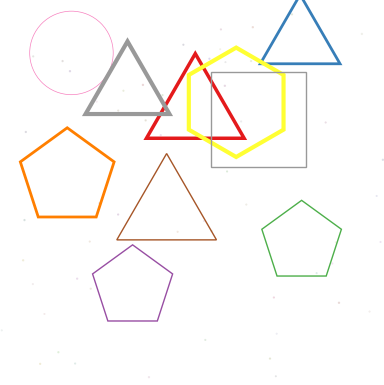[{"shape": "triangle", "thickness": 2.5, "radius": 0.73, "center": [0.507, 0.714]}, {"shape": "triangle", "thickness": 2, "radius": 0.6, "center": [0.78, 0.894]}, {"shape": "pentagon", "thickness": 1, "radius": 0.54, "center": [0.783, 0.371]}, {"shape": "pentagon", "thickness": 1, "radius": 0.55, "center": [0.344, 0.255]}, {"shape": "pentagon", "thickness": 2, "radius": 0.64, "center": [0.175, 0.54]}, {"shape": "hexagon", "thickness": 3, "radius": 0.71, "center": [0.613, 0.734]}, {"shape": "triangle", "thickness": 1, "radius": 0.75, "center": [0.433, 0.452]}, {"shape": "circle", "thickness": 0.5, "radius": 0.54, "center": [0.186, 0.863]}, {"shape": "triangle", "thickness": 3, "radius": 0.63, "center": [0.331, 0.767]}, {"shape": "square", "thickness": 1, "radius": 0.62, "center": [0.672, 0.69]}]